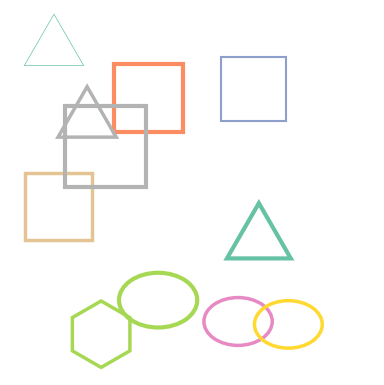[{"shape": "triangle", "thickness": 0.5, "radius": 0.45, "center": [0.14, 0.874]}, {"shape": "triangle", "thickness": 3, "radius": 0.48, "center": [0.672, 0.377]}, {"shape": "square", "thickness": 3, "radius": 0.44, "center": [0.386, 0.746]}, {"shape": "square", "thickness": 1.5, "radius": 0.42, "center": [0.659, 0.769]}, {"shape": "oval", "thickness": 2.5, "radius": 0.44, "center": [0.618, 0.165]}, {"shape": "oval", "thickness": 3, "radius": 0.51, "center": [0.411, 0.22]}, {"shape": "hexagon", "thickness": 2.5, "radius": 0.43, "center": [0.263, 0.132]}, {"shape": "oval", "thickness": 2.5, "radius": 0.44, "center": [0.749, 0.157]}, {"shape": "square", "thickness": 2.5, "radius": 0.43, "center": [0.152, 0.464]}, {"shape": "triangle", "thickness": 2.5, "radius": 0.44, "center": [0.226, 0.687]}, {"shape": "square", "thickness": 3, "radius": 0.53, "center": [0.273, 0.621]}]